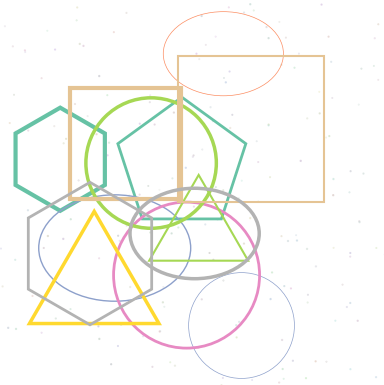[{"shape": "pentagon", "thickness": 2, "radius": 0.87, "center": [0.472, 0.573]}, {"shape": "hexagon", "thickness": 3, "radius": 0.67, "center": [0.156, 0.586]}, {"shape": "oval", "thickness": 0.5, "radius": 0.78, "center": [0.58, 0.86]}, {"shape": "oval", "thickness": 1, "radius": 0.99, "center": [0.298, 0.356]}, {"shape": "circle", "thickness": 0.5, "radius": 0.69, "center": [0.627, 0.154]}, {"shape": "circle", "thickness": 2, "radius": 0.95, "center": [0.485, 0.285]}, {"shape": "circle", "thickness": 2.5, "radius": 0.85, "center": [0.392, 0.576]}, {"shape": "triangle", "thickness": 1.5, "radius": 0.74, "center": [0.516, 0.397]}, {"shape": "triangle", "thickness": 2.5, "radius": 0.97, "center": [0.245, 0.257]}, {"shape": "square", "thickness": 1.5, "radius": 0.95, "center": [0.651, 0.665]}, {"shape": "square", "thickness": 3, "radius": 0.72, "center": [0.326, 0.627]}, {"shape": "oval", "thickness": 2.5, "radius": 0.84, "center": [0.506, 0.394]}, {"shape": "hexagon", "thickness": 2, "radius": 0.93, "center": [0.234, 0.341]}]